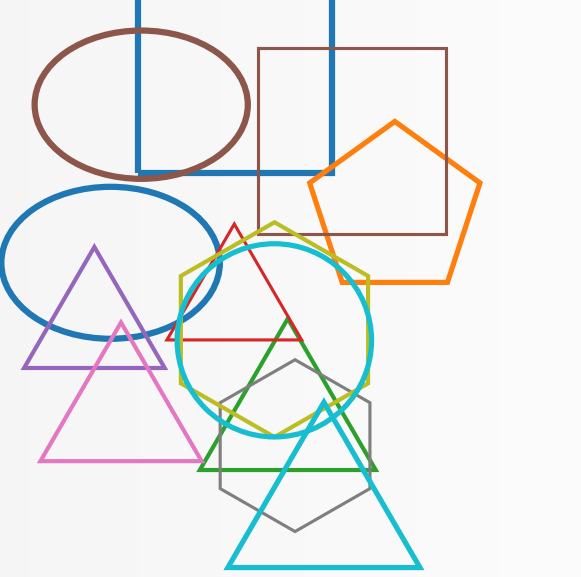[{"shape": "square", "thickness": 3, "radius": 0.83, "center": [0.404, 0.867]}, {"shape": "oval", "thickness": 3, "radius": 0.94, "center": [0.19, 0.544]}, {"shape": "pentagon", "thickness": 2.5, "radius": 0.77, "center": [0.679, 0.635]}, {"shape": "triangle", "thickness": 2, "radius": 0.87, "center": [0.495, 0.273]}, {"shape": "triangle", "thickness": 1.5, "radius": 0.67, "center": [0.403, 0.477]}, {"shape": "triangle", "thickness": 2, "radius": 0.7, "center": [0.162, 0.432]}, {"shape": "square", "thickness": 1.5, "radius": 0.81, "center": [0.606, 0.755]}, {"shape": "oval", "thickness": 3, "radius": 0.92, "center": [0.243, 0.818]}, {"shape": "triangle", "thickness": 2, "radius": 0.8, "center": [0.208, 0.281]}, {"shape": "hexagon", "thickness": 1.5, "radius": 0.74, "center": [0.508, 0.227]}, {"shape": "hexagon", "thickness": 2, "radius": 0.93, "center": [0.472, 0.428]}, {"shape": "circle", "thickness": 2.5, "radius": 0.84, "center": [0.472, 0.41]}, {"shape": "triangle", "thickness": 2.5, "radius": 0.95, "center": [0.557, 0.112]}]